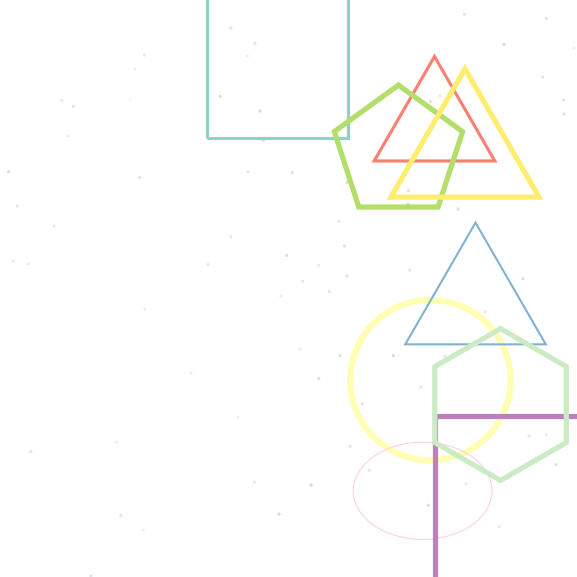[{"shape": "square", "thickness": 1.5, "radius": 0.61, "center": [0.48, 0.882]}, {"shape": "circle", "thickness": 3, "radius": 0.69, "center": [0.745, 0.341]}, {"shape": "triangle", "thickness": 1.5, "radius": 0.6, "center": [0.752, 0.781]}, {"shape": "triangle", "thickness": 1, "radius": 0.7, "center": [0.823, 0.473]}, {"shape": "pentagon", "thickness": 2.5, "radius": 0.58, "center": [0.69, 0.735]}, {"shape": "oval", "thickness": 0.5, "radius": 0.6, "center": [0.732, 0.149]}, {"shape": "square", "thickness": 2.5, "radius": 0.71, "center": [0.896, 0.136]}, {"shape": "hexagon", "thickness": 2.5, "radius": 0.66, "center": [0.867, 0.299]}, {"shape": "triangle", "thickness": 2.5, "radius": 0.74, "center": [0.805, 0.732]}]